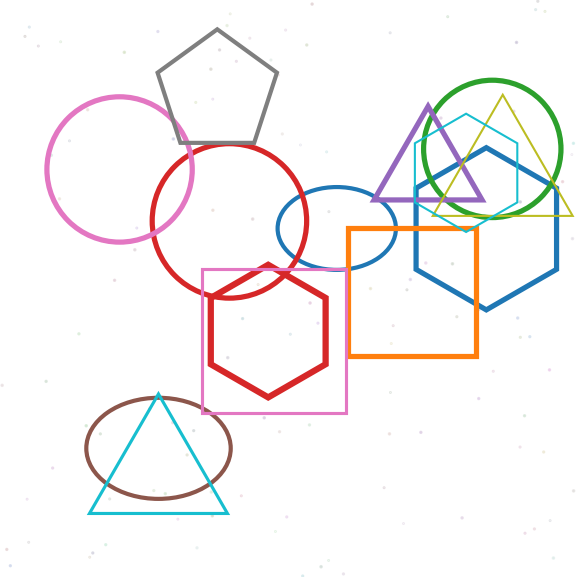[{"shape": "hexagon", "thickness": 2.5, "radius": 0.7, "center": [0.842, 0.603]}, {"shape": "oval", "thickness": 2, "radius": 0.51, "center": [0.583, 0.604]}, {"shape": "square", "thickness": 2.5, "radius": 0.56, "center": [0.713, 0.494]}, {"shape": "circle", "thickness": 2.5, "radius": 0.59, "center": [0.852, 0.741]}, {"shape": "circle", "thickness": 2.5, "radius": 0.67, "center": [0.397, 0.617]}, {"shape": "hexagon", "thickness": 3, "radius": 0.57, "center": [0.464, 0.426]}, {"shape": "triangle", "thickness": 2.5, "radius": 0.54, "center": [0.741, 0.707]}, {"shape": "oval", "thickness": 2, "radius": 0.63, "center": [0.274, 0.223]}, {"shape": "circle", "thickness": 2.5, "radius": 0.63, "center": [0.207, 0.706]}, {"shape": "square", "thickness": 1.5, "radius": 0.62, "center": [0.475, 0.408]}, {"shape": "pentagon", "thickness": 2, "radius": 0.54, "center": [0.376, 0.84]}, {"shape": "triangle", "thickness": 1, "radius": 0.7, "center": [0.871, 0.695]}, {"shape": "hexagon", "thickness": 1, "radius": 0.51, "center": [0.807, 0.7]}, {"shape": "triangle", "thickness": 1.5, "radius": 0.69, "center": [0.274, 0.179]}]